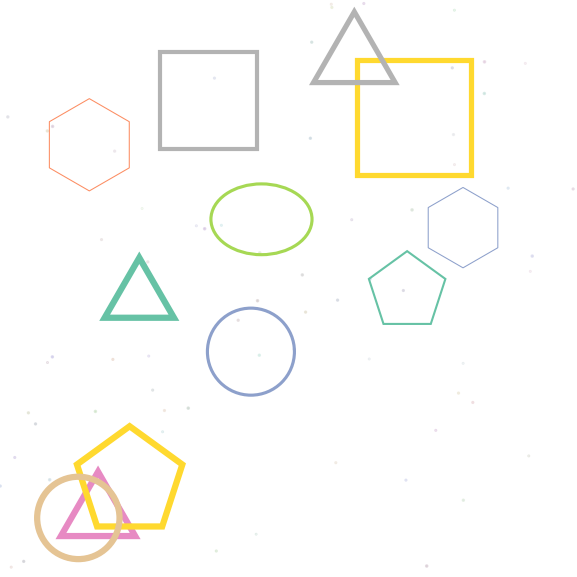[{"shape": "triangle", "thickness": 3, "radius": 0.35, "center": [0.241, 0.484]}, {"shape": "pentagon", "thickness": 1, "radius": 0.35, "center": [0.705, 0.495]}, {"shape": "hexagon", "thickness": 0.5, "radius": 0.4, "center": [0.155, 0.748]}, {"shape": "hexagon", "thickness": 0.5, "radius": 0.35, "center": [0.802, 0.605]}, {"shape": "circle", "thickness": 1.5, "radius": 0.38, "center": [0.434, 0.39]}, {"shape": "triangle", "thickness": 3, "radius": 0.37, "center": [0.17, 0.108]}, {"shape": "oval", "thickness": 1.5, "radius": 0.44, "center": [0.453, 0.619]}, {"shape": "square", "thickness": 2.5, "radius": 0.5, "center": [0.717, 0.796]}, {"shape": "pentagon", "thickness": 3, "radius": 0.48, "center": [0.224, 0.165]}, {"shape": "circle", "thickness": 3, "radius": 0.36, "center": [0.136, 0.102]}, {"shape": "triangle", "thickness": 2.5, "radius": 0.41, "center": [0.614, 0.897]}, {"shape": "square", "thickness": 2, "radius": 0.42, "center": [0.361, 0.825]}]